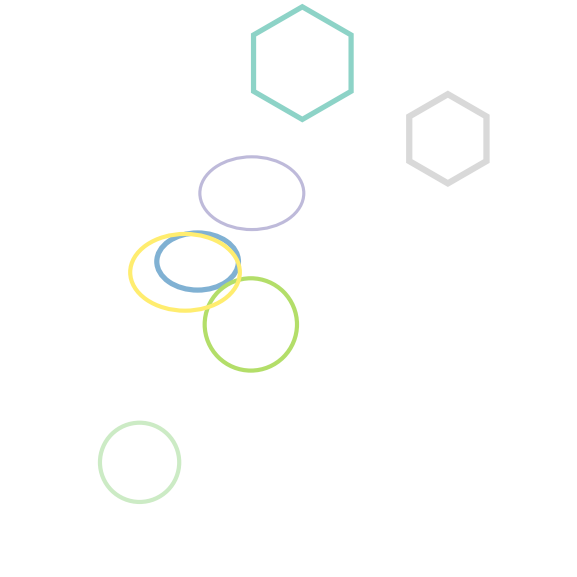[{"shape": "hexagon", "thickness": 2.5, "radius": 0.49, "center": [0.523, 0.89]}, {"shape": "oval", "thickness": 1.5, "radius": 0.45, "center": [0.436, 0.665]}, {"shape": "oval", "thickness": 2.5, "radius": 0.35, "center": [0.342, 0.546]}, {"shape": "circle", "thickness": 2, "radius": 0.4, "center": [0.434, 0.437]}, {"shape": "hexagon", "thickness": 3, "radius": 0.39, "center": [0.776, 0.759]}, {"shape": "circle", "thickness": 2, "radius": 0.34, "center": [0.242, 0.199]}, {"shape": "oval", "thickness": 2, "radius": 0.47, "center": [0.32, 0.528]}]